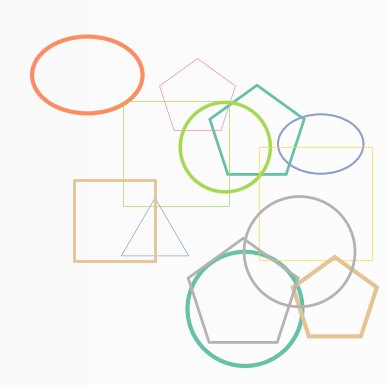[{"shape": "pentagon", "thickness": 2, "radius": 0.64, "center": [0.663, 0.651]}, {"shape": "circle", "thickness": 3, "radius": 0.74, "center": [0.632, 0.198]}, {"shape": "oval", "thickness": 3, "radius": 0.71, "center": [0.225, 0.805]}, {"shape": "oval", "thickness": 1.5, "radius": 0.55, "center": [0.828, 0.626]}, {"shape": "triangle", "thickness": 0.5, "radius": 0.5, "center": [0.4, 0.386]}, {"shape": "pentagon", "thickness": 0.5, "radius": 0.52, "center": [0.51, 0.745]}, {"shape": "square", "thickness": 0.5, "radius": 0.68, "center": [0.455, 0.602]}, {"shape": "circle", "thickness": 2.5, "radius": 0.58, "center": [0.581, 0.618]}, {"shape": "square", "thickness": 0.5, "radius": 0.73, "center": [0.814, 0.471]}, {"shape": "pentagon", "thickness": 3, "radius": 0.57, "center": [0.864, 0.218]}, {"shape": "square", "thickness": 2, "radius": 0.52, "center": [0.295, 0.427]}, {"shape": "pentagon", "thickness": 2, "radius": 0.75, "center": [0.628, 0.232]}, {"shape": "circle", "thickness": 2, "radius": 0.72, "center": [0.773, 0.346]}]